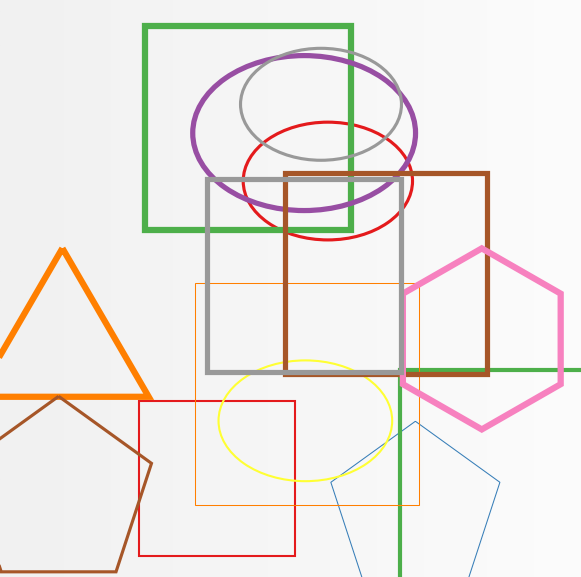[{"shape": "oval", "thickness": 1.5, "radius": 0.73, "center": [0.564, 0.686]}, {"shape": "square", "thickness": 1, "radius": 0.67, "center": [0.374, 0.171]}, {"shape": "pentagon", "thickness": 0.5, "radius": 0.76, "center": [0.715, 0.117]}, {"shape": "square", "thickness": 3, "radius": 0.88, "center": [0.426, 0.777]}, {"shape": "square", "thickness": 2, "radius": 0.98, "center": [0.883, 0.163]}, {"shape": "oval", "thickness": 2.5, "radius": 0.96, "center": [0.523, 0.769]}, {"shape": "triangle", "thickness": 3, "radius": 0.86, "center": [0.107, 0.398]}, {"shape": "square", "thickness": 0.5, "radius": 0.96, "center": [0.528, 0.316]}, {"shape": "oval", "thickness": 1, "radius": 0.75, "center": [0.525, 0.27]}, {"shape": "pentagon", "thickness": 1.5, "radius": 0.84, "center": [0.101, 0.145]}, {"shape": "square", "thickness": 2.5, "radius": 0.87, "center": [0.664, 0.526]}, {"shape": "hexagon", "thickness": 3, "radius": 0.78, "center": [0.829, 0.412]}, {"shape": "oval", "thickness": 1.5, "radius": 0.69, "center": [0.552, 0.819]}, {"shape": "square", "thickness": 2.5, "radius": 0.84, "center": [0.523, 0.522]}]